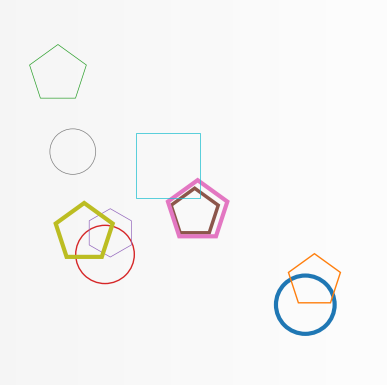[{"shape": "circle", "thickness": 3, "radius": 0.38, "center": [0.788, 0.209]}, {"shape": "pentagon", "thickness": 1, "radius": 0.35, "center": [0.811, 0.271]}, {"shape": "pentagon", "thickness": 0.5, "radius": 0.39, "center": [0.15, 0.807]}, {"shape": "circle", "thickness": 1, "radius": 0.38, "center": [0.271, 0.339]}, {"shape": "hexagon", "thickness": 0.5, "radius": 0.31, "center": [0.285, 0.395]}, {"shape": "pentagon", "thickness": 2.5, "radius": 0.32, "center": [0.502, 0.447]}, {"shape": "pentagon", "thickness": 3, "radius": 0.4, "center": [0.51, 0.451]}, {"shape": "circle", "thickness": 0.5, "radius": 0.3, "center": [0.188, 0.606]}, {"shape": "pentagon", "thickness": 3, "radius": 0.39, "center": [0.217, 0.395]}, {"shape": "square", "thickness": 0.5, "radius": 0.42, "center": [0.434, 0.57]}]